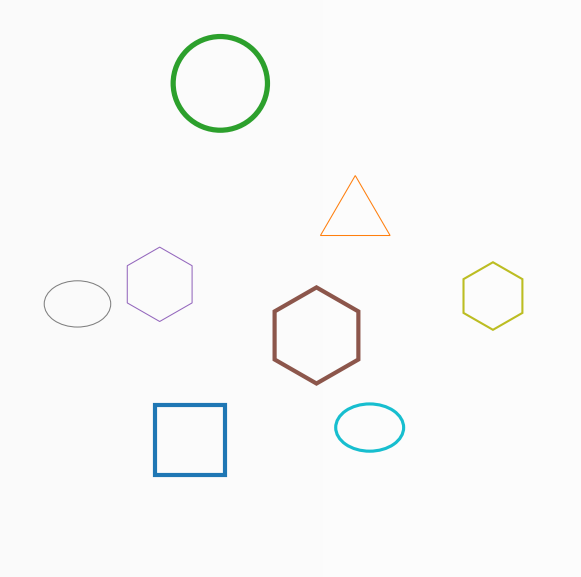[{"shape": "square", "thickness": 2, "radius": 0.3, "center": [0.327, 0.237]}, {"shape": "triangle", "thickness": 0.5, "radius": 0.35, "center": [0.611, 0.626]}, {"shape": "circle", "thickness": 2.5, "radius": 0.41, "center": [0.379, 0.855]}, {"shape": "hexagon", "thickness": 0.5, "radius": 0.32, "center": [0.275, 0.507]}, {"shape": "hexagon", "thickness": 2, "radius": 0.42, "center": [0.544, 0.418]}, {"shape": "oval", "thickness": 0.5, "radius": 0.29, "center": [0.133, 0.473]}, {"shape": "hexagon", "thickness": 1, "radius": 0.29, "center": [0.848, 0.487]}, {"shape": "oval", "thickness": 1.5, "radius": 0.29, "center": [0.636, 0.259]}]